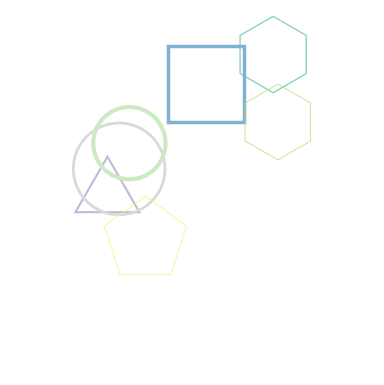[{"shape": "hexagon", "thickness": 1, "radius": 0.5, "center": [0.71, 0.858]}, {"shape": "triangle", "thickness": 1.5, "radius": 0.48, "center": [0.279, 0.497]}, {"shape": "square", "thickness": 2.5, "radius": 0.49, "center": [0.536, 0.781]}, {"shape": "hexagon", "thickness": 0.5, "radius": 0.49, "center": [0.722, 0.683]}, {"shape": "circle", "thickness": 2, "radius": 0.6, "center": [0.31, 0.561]}, {"shape": "circle", "thickness": 3, "radius": 0.47, "center": [0.336, 0.628]}, {"shape": "pentagon", "thickness": 0.5, "radius": 0.56, "center": [0.378, 0.378]}]